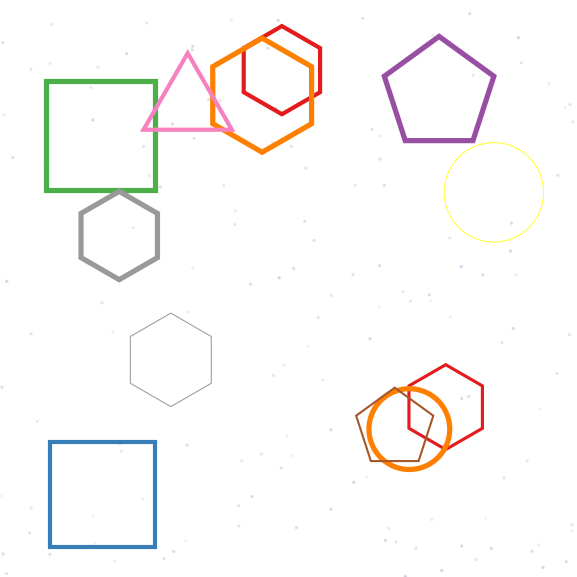[{"shape": "hexagon", "thickness": 1.5, "radius": 0.37, "center": [0.772, 0.294]}, {"shape": "hexagon", "thickness": 2, "radius": 0.38, "center": [0.488, 0.878]}, {"shape": "square", "thickness": 2, "radius": 0.45, "center": [0.178, 0.143]}, {"shape": "square", "thickness": 2.5, "radius": 0.47, "center": [0.174, 0.765]}, {"shape": "pentagon", "thickness": 2.5, "radius": 0.5, "center": [0.76, 0.836]}, {"shape": "hexagon", "thickness": 2.5, "radius": 0.49, "center": [0.454, 0.834]}, {"shape": "circle", "thickness": 2.5, "radius": 0.35, "center": [0.709, 0.256]}, {"shape": "circle", "thickness": 0.5, "radius": 0.43, "center": [0.855, 0.666]}, {"shape": "pentagon", "thickness": 1, "radius": 0.35, "center": [0.684, 0.258]}, {"shape": "triangle", "thickness": 2, "radius": 0.44, "center": [0.325, 0.819]}, {"shape": "hexagon", "thickness": 2.5, "radius": 0.38, "center": [0.206, 0.591]}, {"shape": "hexagon", "thickness": 0.5, "radius": 0.4, "center": [0.296, 0.376]}]